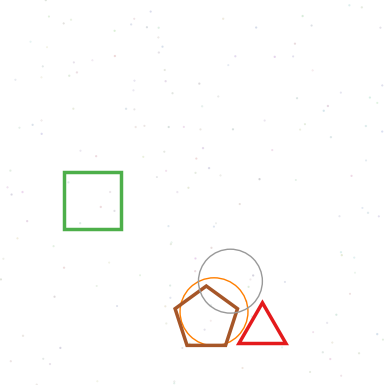[{"shape": "triangle", "thickness": 2.5, "radius": 0.35, "center": [0.682, 0.143]}, {"shape": "square", "thickness": 2.5, "radius": 0.37, "center": [0.24, 0.479]}, {"shape": "circle", "thickness": 1, "radius": 0.44, "center": [0.556, 0.19]}, {"shape": "pentagon", "thickness": 2.5, "radius": 0.43, "center": [0.536, 0.172]}, {"shape": "circle", "thickness": 1, "radius": 0.42, "center": [0.599, 0.27]}]